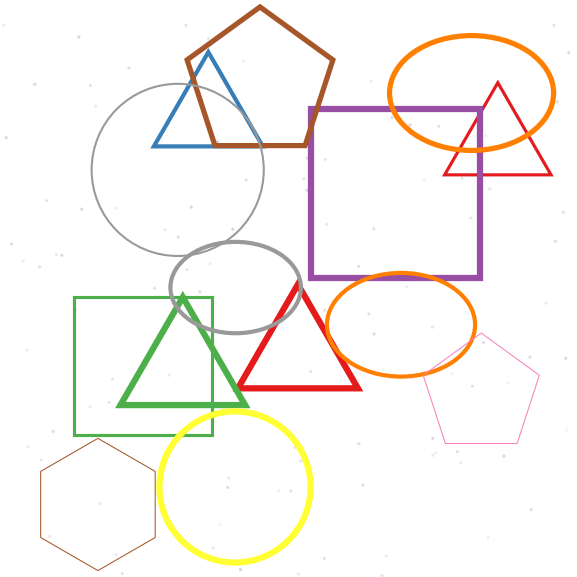[{"shape": "triangle", "thickness": 3, "radius": 0.6, "center": [0.516, 0.387]}, {"shape": "triangle", "thickness": 1.5, "radius": 0.53, "center": [0.862, 0.75]}, {"shape": "triangle", "thickness": 2, "radius": 0.54, "center": [0.361, 0.8]}, {"shape": "triangle", "thickness": 3, "radius": 0.62, "center": [0.317, 0.36]}, {"shape": "square", "thickness": 1.5, "radius": 0.6, "center": [0.247, 0.365]}, {"shape": "square", "thickness": 3, "radius": 0.73, "center": [0.685, 0.664]}, {"shape": "oval", "thickness": 2.5, "radius": 0.71, "center": [0.817, 0.838]}, {"shape": "oval", "thickness": 2, "radius": 0.64, "center": [0.694, 0.437]}, {"shape": "circle", "thickness": 3, "radius": 0.65, "center": [0.407, 0.156]}, {"shape": "hexagon", "thickness": 0.5, "radius": 0.57, "center": [0.17, 0.126]}, {"shape": "pentagon", "thickness": 2.5, "radius": 0.66, "center": [0.45, 0.854]}, {"shape": "pentagon", "thickness": 0.5, "radius": 0.53, "center": [0.833, 0.317]}, {"shape": "oval", "thickness": 2, "radius": 0.56, "center": [0.408, 0.501]}, {"shape": "circle", "thickness": 1, "radius": 0.75, "center": [0.308, 0.705]}]